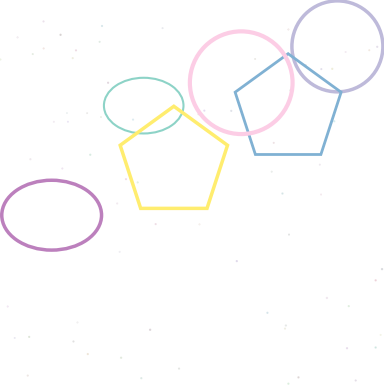[{"shape": "oval", "thickness": 1.5, "radius": 0.52, "center": [0.373, 0.726]}, {"shape": "circle", "thickness": 2.5, "radius": 0.59, "center": [0.876, 0.88]}, {"shape": "pentagon", "thickness": 2, "radius": 0.72, "center": [0.748, 0.716]}, {"shape": "circle", "thickness": 3, "radius": 0.67, "center": [0.627, 0.785]}, {"shape": "oval", "thickness": 2.5, "radius": 0.65, "center": [0.134, 0.441]}, {"shape": "pentagon", "thickness": 2.5, "radius": 0.73, "center": [0.452, 0.577]}]